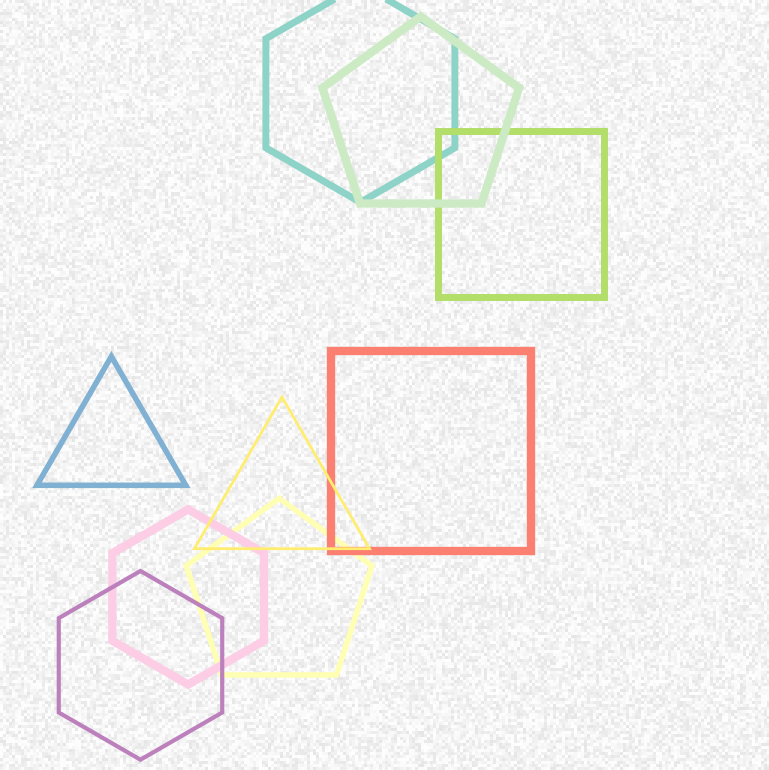[{"shape": "hexagon", "thickness": 2.5, "radius": 0.71, "center": [0.468, 0.879]}, {"shape": "pentagon", "thickness": 2, "radius": 0.63, "center": [0.362, 0.226]}, {"shape": "square", "thickness": 3, "radius": 0.65, "center": [0.56, 0.414]}, {"shape": "triangle", "thickness": 2, "radius": 0.56, "center": [0.145, 0.426]}, {"shape": "square", "thickness": 2.5, "radius": 0.54, "center": [0.676, 0.722]}, {"shape": "hexagon", "thickness": 3, "radius": 0.57, "center": [0.244, 0.225]}, {"shape": "hexagon", "thickness": 1.5, "radius": 0.61, "center": [0.182, 0.136]}, {"shape": "pentagon", "thickness": 3, "radius": 0.67, "center": [0.546, 0.844]}, {"shape": "triangle", "thickness": 1, "radius": 0.66, "center": [0.366, 0.353]}]